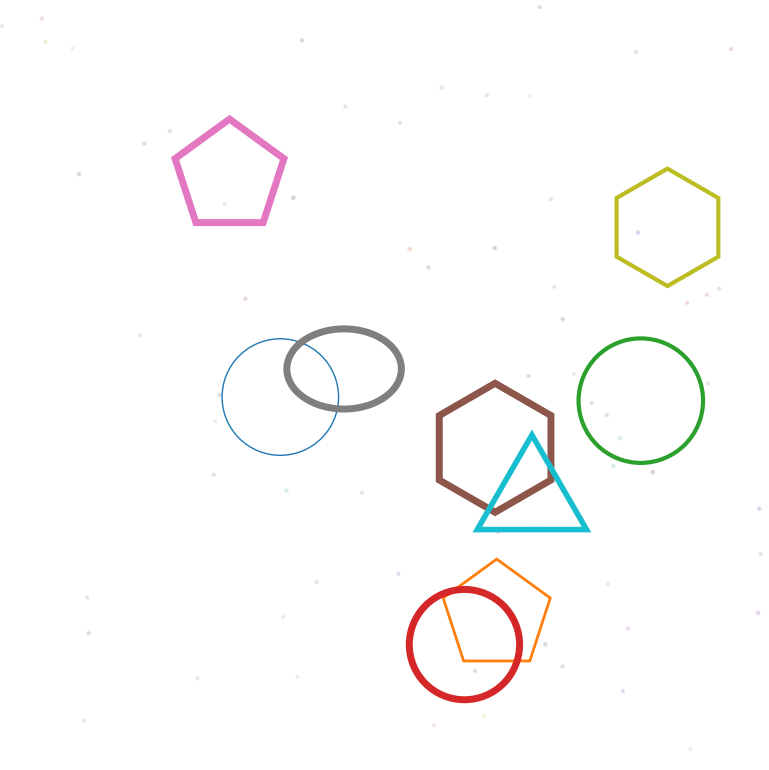[{"shape": "circle", "thickness": 0.5, "radius": 0.38, "center": [0.364, 0.484]}, {"shape": "pentagon", "thickness": 1, "radius": 0.37, "center": [0.645, 0.201]}, {"shape": "circle", "thickness": 1.5, "radius": 0.4, "center": [0.832, 0.48]}, {"shape": "circle", "thickness": 2.5, "radius": 0.36, "center": [0.603, 0.163]}, {"shape": "hexagon", "thickness": 2.5, "radius": 0.42, "center": [0.643, 0.418]}, {"shape": "pentagon", "thickness": 2.5, "radius": 0.37, "center": [0.298, 0.771]}, {"shape": "oval", "thickness": 2.5, "radius": 0.37, "center": [0.447, 0.521]}, {"shape": "hexagon", "thickness": 1.5, "radius": 0.38, "center": [0.867, 0.705]}, {"shape": "triangle", "thickness": 2, "radius": 0.41, "center": [0.691, 0.353]}]